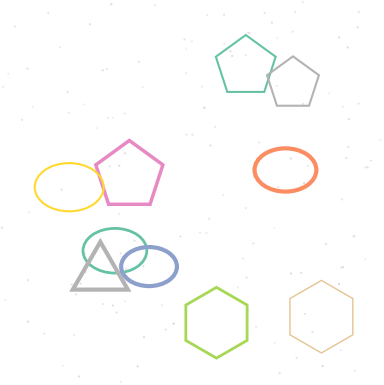[{"shape": "oval", "thickness": 2, "radius": 0.41, "center": [0.298, 0.349]}, {"shape": "pentagon", "thickness": 1.5, "radius": 0.41, "center": [0.638, 0.827]}, {"shape": "oval", "thickness": 3, "radius": 0.4, "center": [0.741, 0.559]}, {"shape": "oval", "thickness": 3, "radius": 0.36, "center": [0.387, 0.308]}, {"shape": "pentagon", "thickness": 2.5, "radius": 0.46, "center": [0.336, 0.543]}, {"shape": "hexagon", "thickness": 2, "radius": 0.46, "center": [0.562, 0.162]}, {"shape": "oval", "thickness": 1.5, "radius": 0.45, "center": [0.18, 0.514]}, {"shape": "hexagon", "thickness": 1, "radius": 0.47, "center": [0.835, 0.177]}, {"shape": "triangle", "thickness": 3, "radius": 0.41, "center": [0.261, 0.289]}, {"shape": "pentagon", "thickness": 1.5, "radius": 0.35, "center": [0.761, 0.783]}]